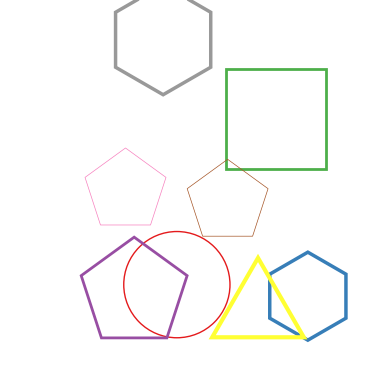[{"shape": "circle", "thickness": 1, "radius": 0.69, "center": [0.459, 0.261]}, {"shape": "hexagon", "thickness": 2.5, "radius": 0.57, "center": [0.8, 0.231]}, {"shape": "square", "thickness": 2, "radius": 0.65, "center": [0.716, 0.691]}, {"shape": "pentagon", "thickness": 2, "radius": 0.72, "center": [0.348, 0.239]}, {"shape": "triangle", "thickness": 3, "radius": 0.69, "center": [0.67, 0.193]}, {"shape": "pentagon", "thickness": 0.5, "radius": 0.55, "center": [0.591, 0.476]}, {"shape": "pentagon", "thickness": 0.5, "radius": 0.55, "center": [0.326, 0.505]}, {"shape": "hexagon", "thickness": 2.5, "radius": 0.71, "center": [0.424, 0.897]}]